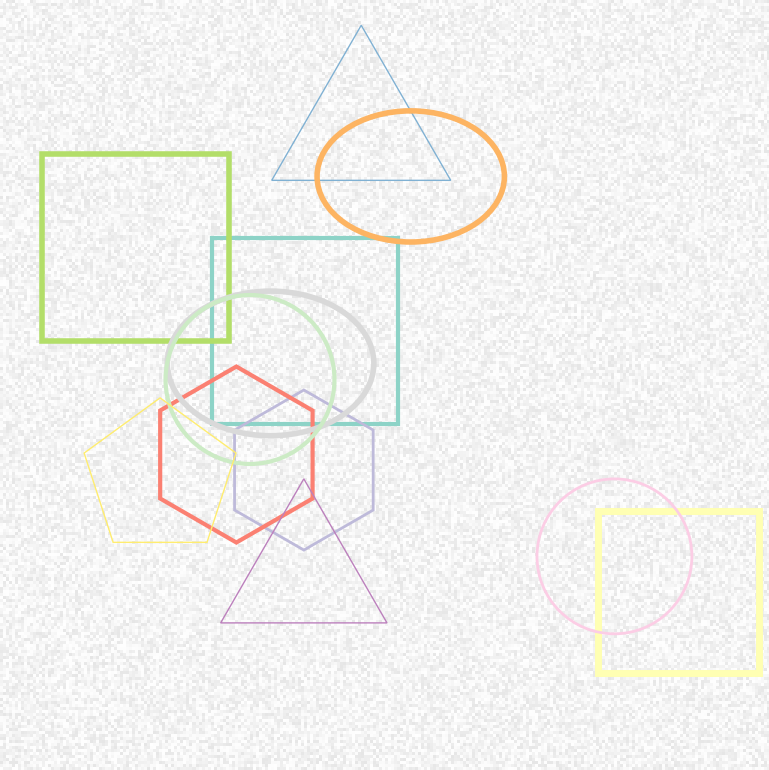[{"shape": "square", "thickness": 1.5, "radius": 0.6, "center": [0.396, 0.57]}, {"shape": "square", "thickness": 2.5, "radius": 0.53, "center": [0.881, 0.232]}, {"shape": "hexagon", "thickness": 1, "radius": 0.52, "center": [0.395, 0.39]}, {"shape": "hexagon", "thickness": 1.5, "radius": 0.57, "center": [0.307, 0.41]}, {"shape": "triangle", "thickness": 0.5, "radius": 0.67, "center": [0.469, 0.833]}, {"shape": "oval", "thickness": 2, "radius": 0.61, "center": [0.533, 0.771]}, {"shape": "square", "thickness": 2, "radius": 0.61, "center": [0.176, 0.678]}, {"shape": "circle", "thickness": 1, "radius": 0.5, "center": [0.798, 0.277]}, {"shape": "oval", "thickness": 2, "radius": 0.67, "center": [0.351, 0.528]}, {"shape": "triangle", "thickness": 0.5, "radius": 0.62, "center": [0.395, 0.253]}, {"shape": "circle", "thickness": 1.5, "radius": 0.55, "center": [0.325, 0.507]}, {"shape": "pentagon", "thickness": 0.5, "radius": 0.52, "center": [0.208, 0.38]}]